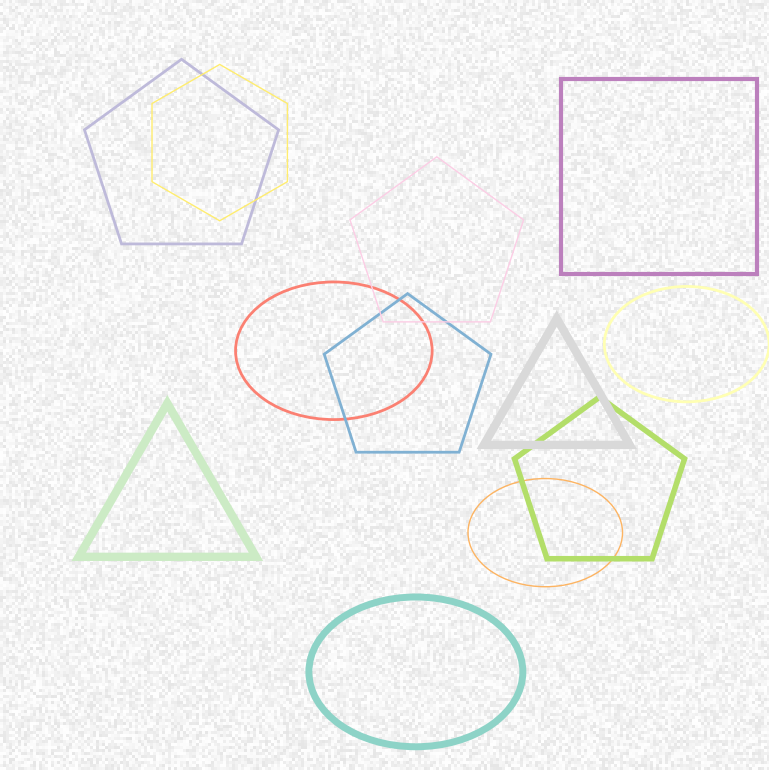[{"shape": "oval", "thickness": 2.5, "radius": 0.69, "center": [0.54, 0.127]}, {"shape": "oval", "thickness": 1, "radius": 0.54, "center": [0.892, 0.553]}, {"shape": "pentagon", "thickness": 1, "radius": 0.66, "center": [0.236, 0.79]}, {"shape": "oval", "thickness": 1, "radius": 0.64, "center": [0.434, 0.544]}, {"shape": "pentagon", "thickness": 1, "radius": 0.57, "center": [0.529, 0.505]}, {"shape": "oval", "thickness": 0.5, "radius": 0.5, "center": [0.708, 0.308]}, {"shape": "pentagon", "thickness": 2, "radius": 0.58, "center": [0.779, 0.368]}, {"shape": "pentagon", "thickness": 0.5, "radius": 0.59, "center": [0.567, 0.678]}, {"shape": "triangle", "thickness": 3, "radius": 0.55, "center": [0.723, 0.477]}, {"shape": "square", "thickness": 1.5, "radius": 0.63, "center": [0.856, 0.771]}, {"shape": "triangle", "thickness": 3, "radius": 0.66, "center": [0.217, 0.343]}, {"shape": "hexagon", "thickness": 0.5, "radius": 0.51, "center": [0.285, 0.815]}]